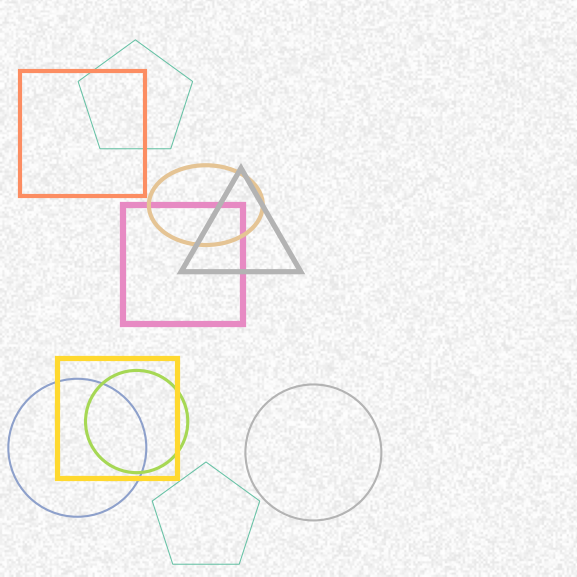[{"shape": "pentagon", "thickness": 0.5, "radius": 0.49, "center": [0.357, 0.101]}, {"shape": "pentagon", "thickness": 0.5, "radius": 0.52, "center": [0.234, 0.826]}, {"shape": "square", "thickness": 2, "radius": 0.54, "center": [0.143, 0.768]}, {"shape": "circle", "thickness": 1, "radius": 0.6, "center": [0.134, 0.224]}, {"shape": "square", "thickness": 3, "radius": 0.52, "center": [0.316, 0.541]}, {"shape": "circle", "thickness": 1.5, "radius": 0.44, "center": [0.237, 0.269]}, {"shape": "square", "thickness": 2.5, "radius": 0.52, "center": [0.203, 0.276]}, {"shape": "oval", "thickness": 2, "radius": 0.49, "center": [0.356, 0.644]}, {"shape": "circle", "thickness": 1, "radius": 0.59, "center": [0.543, 0.216]}, {"shape": "triangle", "thickness": 2.5, "radius": 0.6, "center": [0.417, 0.588]}]